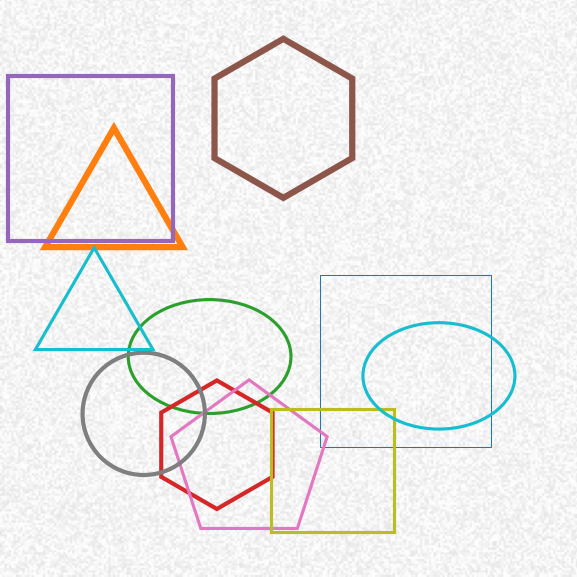[{"shape": "square", "thickness": 0.5, "radius": 0.74, "center": [0.702, 0.374]}, {"shape": "triangle", "thickness": 3, "radius": 0.69, "center": [0.197, 0.64]}, {"shape": "oval", "thickness": 1.5, "radius": 0.7, "center": [0.363, 0.382]}, {"shape": "hexagon", "thickness": 2, "radius": 0.56, "center": [0.376, 0.229]}, {"shape": "square", "thickness": 2, "radius": 0.71, "center": [0.157, 0.725]}, {"shape": "hexagon", "thickness": 3, "radius": 0.69, "center": [0.491, 0.794]}, {"shape": "pentagon", "thickness": 1.5, "radius": 0.71, "center": [0.431, 0.199]}, {"shape": "circle", "thickness": 2, "radius": 0.53, "center": [0.249, 0.283]}, {"shape": "square", "thickness": 1.5, "radius": 0.53, "center": [0.576, 0.184]}, {"shape": "triangle", "thickness": 1.5, "radius": 0.59, "center": [0.163, 0.453]}, {"shape": "oval", "thickness": 1.5, "radius": 0.66, "center": [0.76, 0.348]}]